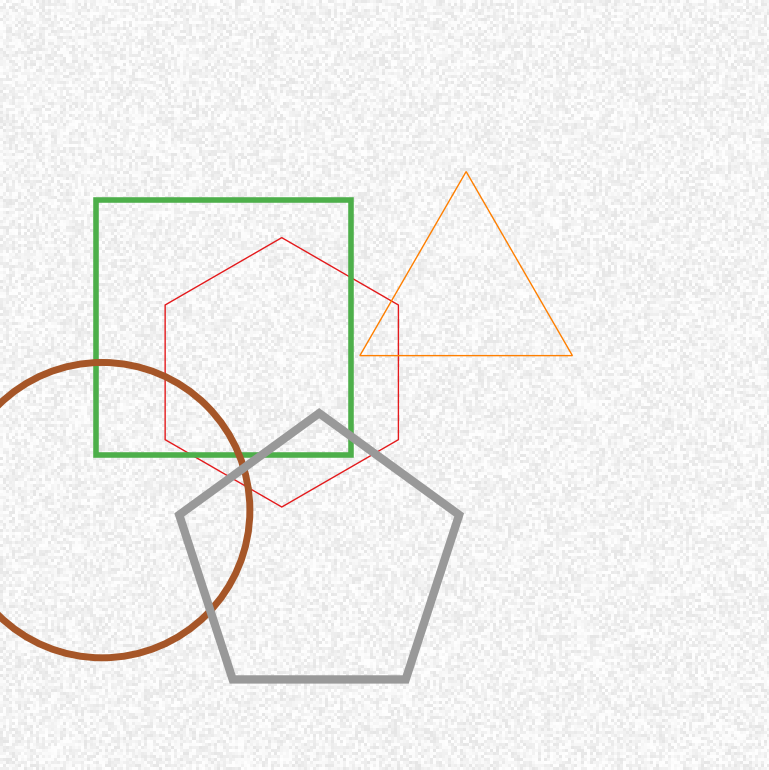[{"shape": "hexagon", "thickness": 0.5, "radius": 0.87, "center": [0.366, 0.516]}, {"shape": "square", "thickness": 2, "radius": 0.83, "center": [0.29, 0.575]}, {"shape": "triangle", "thickness": 0.5, "radius": 0.8, "center": [0.605, 0.618]}, {"shape": "circle", "thickness": 2.5, "radius": 0.96, "center": [0.133, 0.337]}, {"shape": "pentagon", "thickness": 3, "radius": 0.96, "center": [0.415, 0.272]}]